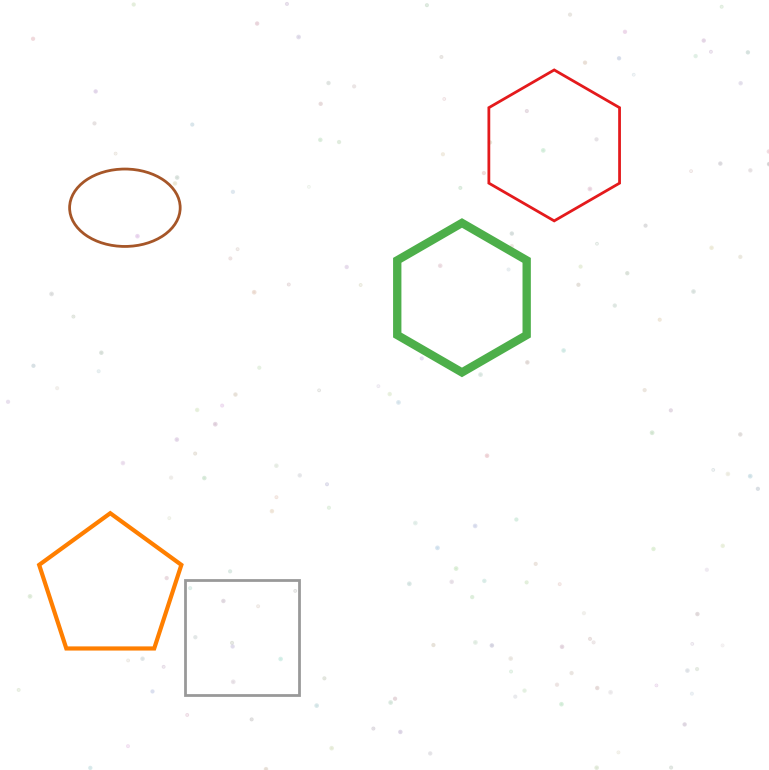[{"shape": "hexagon", "thickness": 1, "radius": 0.49, "center": [0.72, 0.811]}, {"shape": "hexagon", "thickness": 3, "radius": 0.49, "center": [0.6, 0.613]}, {"shape": "pentagon", "thickness": 1.5, "radius": 0.49, "center": [0.143, 0.236]}, {"shape": "oval", "thickness": 1, "radius": 0.36, "center": [0.162, 0.73]}, {"shape": "square", "thickness": 1, "radius": 0.37, "center": [0.314, 0.172]}]